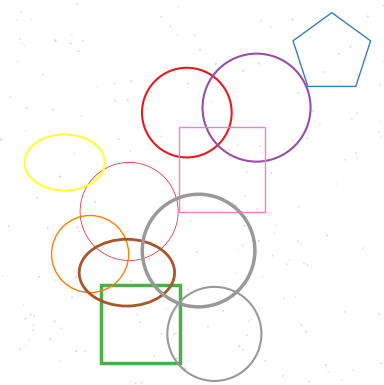[{"shape": "circle", "thickness": 1.5, "radius": 0.58, "center": [0.485, 0.708]}, {"shape": "circle", "thickness": 0.5, "radius": 0.64, "center": [0.335, 0.451]}, {"shape": "pentagon", "thickness": 1, "radius": 0.53, "center": [0.862, 0.861]}, {"shape": "square", "thickness": 2.5, "radius": 0.51, "center": [0.364, 0.159]}, {"shape": "circle", "thickness": 1.5, "radius": 0.7, "center": [0.666, 0.72]}, {"shape": "circle", "thickness": 1, "radius": 0.5, "center": [0.234, 0.34]}, {"shape": "oval", "thickness": 1.5, "radius": 0.52, "center": [0.168, 0.578]}, {"shape": "oval", "thickness": 2, "radius": 0.62, "center": [0.33, 0.292]}, {"shape": "square", "thickness": 1, "radius": 0.56, "center": [0.577, 0.56]}, {"shape": "circle", "thickness": 1.5, "radius": 0.61, "center": [0.557, 0.133]}, {"shape": "circle", "thickness": 2.5, "radius": 0.73, "center": [0.516, 0.349]}]